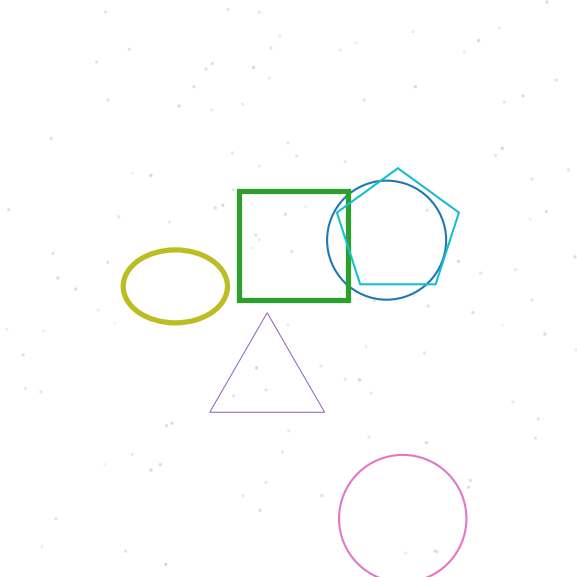[{"shape": "circle", "thickness": 1, "radius": 0.52, "center": [0.669, 0.583]}, {"shape": "square", "thickness": 2.5, "radius": 0.47, "center": [0.508, 0.574]}, {"shape": "triangle", "thickness": 0.5, "radius": 0.57, "center": [0.463, 0.343]}, {"shape": "circle", "thickness": 1, "radius": 0.55, "center": [0.697, 0.101]}, {"shape": "oval", "thickness": 2.5, "radius": 0.45, "center": [0.304, 0.503]}, {"shape": "pentagon", "thickness": 1, "radius": 0.56, "center": [0.689, 0.597]}]